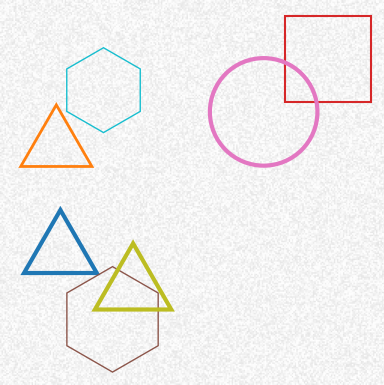[{"shape": "triangle", "thickness": 3, "radius": 0.55, "center": [0.157, 0.345]}, {"shape": "triangle", "thickness": 2, "radius": 0.53, "center": [0.146, 0.621]}, {"shape": "square", "thickness": 1.5, "radius": 0.56, "center": [0.851, 0.846]}, {"shape": "hexagon", "thickness": 1, "radius": 0.68, "center": [0.292, 0.171]}, {"shape": "circle", "thickness": 3, "radius": 0.7, "center": [0.685, 0.709]}, {"shape": "triangle", "thickness": 3, "radius": 0.57, "center": [0.346, 0.253]}, {"shape": "hexagon", "thickness": 1, "radius": 0.55, "center": [0.269, 0.766]}]